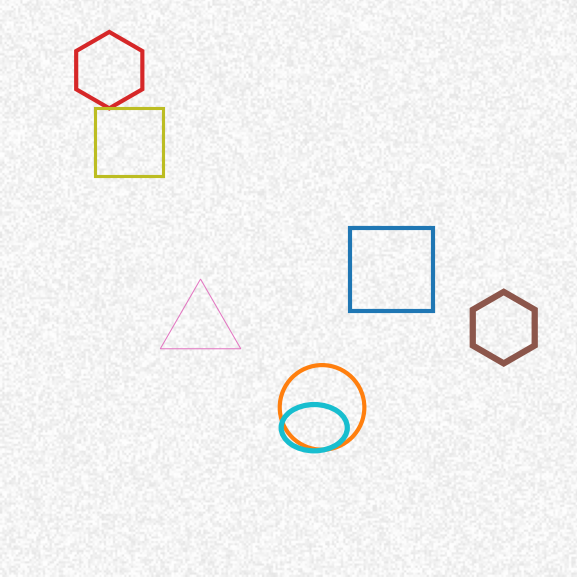[{"shape": "square", "thickness": 2, "radius": 0.36, "center": [0.678, 0.533]}, {"shape": "circle", "thickness": 2, "radius": 0.37, "center": [0.558, 0.294]}, {"shape": "hexagon", "thickness": 2, "radius": 0.33, "center": [0.189, 0.878]}, {"shape": "hexagon", "thickness": 3, "radius": 0.31, "center": [0.872, 0.432]}, {"shape": "triangle", "thickness": 0.5, "radius": 0.4, "center": [0.347, 0.435]}, {"shape": "square", "thickness": 1.5, "radius": 0.29, "center": [0.223, 0.753]}, {"shape": "oval", "thickness": 2.5, "radius": 0.29, "center": [0.544, 0.259]}]